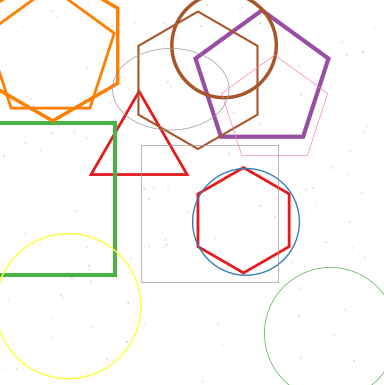[{"shape": "triangle", "thickness": 2, "radius": 0.72, "center": [0.361, 0.619]}, {"shape": "hexagon", "thickness": 2, "radius": 0.68, "center": [0.633, 0.428]}, {"shape": "circle", "thickness": 1, "radius": 0.69, "center": [0.639, 0.424]}, {"shape": "square", "thickness": 3, "radius": 0.99, "center": [0.101, 0.484]}, {"shape": "circle", "thickness": 0.5, "radius": 0.86, "center": [0.858, 0.134]}, {"shape": "pentagon", "thickness": 3, "radius": 0.91, "center": [0.681, 0.792]}, {"shape": "pentagon", "thickness": 2, "radius": 0.87, "center": [0.131, 0.86]}, {"shape": "hexagon", "thickness": 2.5, "radius": 0.98, "center": [0.137, 0.881]}, {"shape": "circle", "thickness": 1, "radius": 0.94, "center": [0.177, 0.205]}, {"shape": "hexagon", "thickness": 1.5, "radius": 0.89, "center": [0.514, 0.792]}, {"shape": "circle", "thickness": 2.5, "radius": 0.68, "center": [0.582, 0.882]}, {"shape": "pentagon", "thickness": 0.5, "radius": 0.72, "center": [0.713, 0.713]}, {"shape": "square", "thickness": 0.5, "radius": 0.89, "center": [0.544, 0.446]}, {"shape": "oval", "thickness": 0.5, "radius": 0.76, "center": [0.444, 0.768]}]